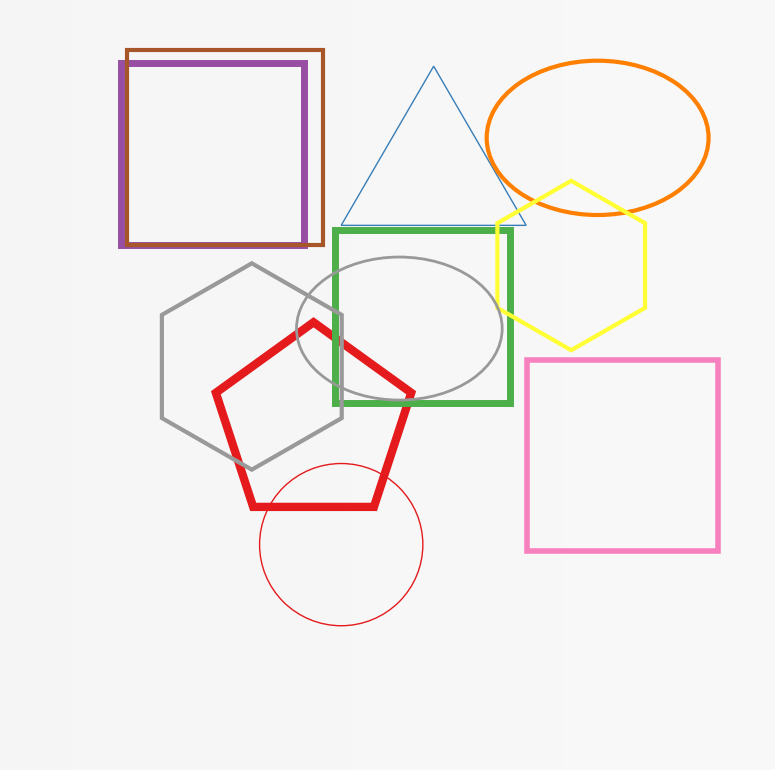[{"shape": "circle", "thickness": 0.5, "radius": 0.53, "center": [0.44, 0.293]}, {"shape": "pentagon", "thickness": 3, "radius": 0.66, "center": [0.405, 0.449]}, {"shape": "triangle", "thickness": 0.5, "radius": 0.69, "center": [0.56, 0.776]}, {"shape": "square", "thickness": 2.5, "radius": 0.56, "center": [0.545, 0.589]}, {"shape": "square", "thickness": 2.5, "radius": 0.59, "center": [0.274, 0.8]}, {"shape": "oval", "thickness": 1.5, "radius": 0.72, "center": [0.771, 0.821]}, {"shape": "hexagon", "thickness": 1.5, "radius": 0.55, "center": [0.737, 0.655]}, {"shape": "square", "thickness": 1.5, "radius": 0.63, "center": [0.29, 0.808]}, {"shape": "square", "thickness": 2, "radius": 0.62, "center": [0.803, 0.409]}, {"shape": "hexagon", "thickness": 1.5, "radius": 0.67, "center": [0.325, 0.524]}, {"shape": "oval", "thickness": 1, "radius": 0.66, "center": [0.515, 0.573]}]